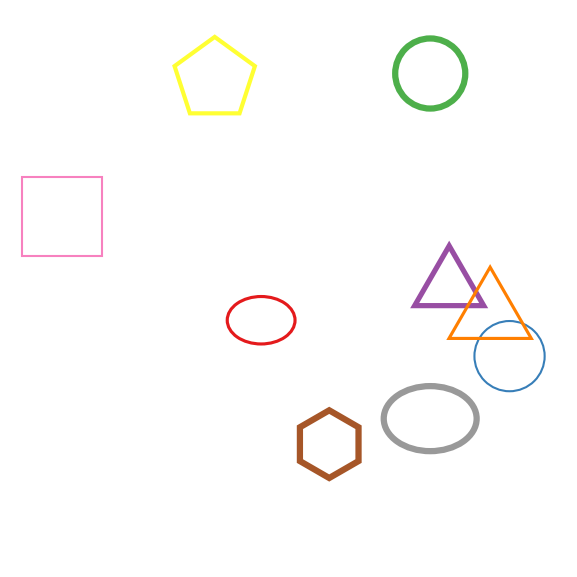[{"shape": "oval", "thickness": 1.5, "radius": 0.29, "center": [0.452, 0.445]}, {"shape": "circle", "thickness": 1, "radius": 0.3, "center": [0.882, 0.382]}, {"shape": "circle", "thickness": 3, "radius": 0.3, "center": [0.745, 0.872]}, {"shape": "triangle", "thickness": 2.5, "radius": 0.34, "center": [0.778, 0.504]}, {"shape": "triangle", "thickness": 1.5, "radius": 0.41, "center": [0.849, 0.454]}, {"shape": "pentagon", "thickness": 2, "radius": 0.37, "center": [0.372, 0.862]}, {"shape": "hexagon", "thickness": 3, "radius": 0.29, "center": [0.57, 0.23]}, {"shape": "square", "thickness": 1, "radius": 0.35, "center": [0.107, 0.624]}, {"shape": "oval", "thickness": 3, "radius": 0.4, "center": [0.745, 0.274]}]